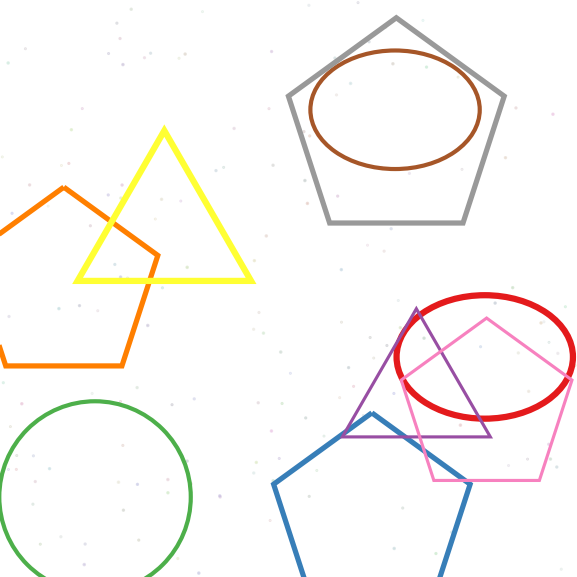[{"shape": "oval", "thickness": 3, "radius": 0.76, "center": [0.839, 0.381]}, {"shape": "pentagon", "thickness": 2.5, "radius": 0.89, "center": [0.644, 0.105]}, {"shape": "circle", "thickness": 2, "radius": 0.83, "center": [0.165, 0.139]}, {"shape": "triangle", "thickness": 1.5, "radius": 0.74, "center": [0.721, 0.317]}, {"shape": "pentagon", "thickness": 2.5, "radius": 0.86, "center": [0.111, 0.504]}, {"shape": "triangle", "thickness": 3, "radius": 0.87, "center": [0.285, 0.599]}, {"shape": "oval", "thickness": 2, "radius": 0.73, "center": [0.684, 0.809]}, {"shape": "pentagon", "thickness": 1.5, "radius": 0.78, "center": [0.843, 0.293]}, {"shape": "pentagon", "thickness": 2.5, "radius": 0.98, "center": [0.686, 0.772]}]